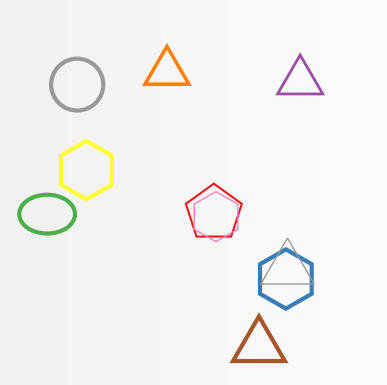[{"shape": "pentagon", "thickness": 1.5, "radius": 0.38, "center": [0.552, 0.447]}, {"shape": "hexagon", "thickness": 3, "radius": 0.38, "center": [0.738, 0.275]}, {"shape": "oval", "thickness": 3, "radius": 0.36, "center": [0.122, 0.444]}, {"shape": "triangle", "thickness": 2, "radius": 0.34, "center": [0.775, 0.79]}, {"shape": "triangle", "thickness": 2.5, "radius": 0.33, "center": [0.431, 0.814]}, {"shape": "hexagon", "thickness": 3, "radius": 0.38, "center": [0.223, 0.558]}, {"shape": "triangle", "thickness": 3, "radius": 0.39, "center": [0.668, 0.101]}, {"shape": "hexagon", "thickness": 1, "radius": 0.33, "center": [0.557, 0.437]}, {"shape": "circle", "thickness": 3, "radius": 0.34, "center": [0.199, 0.78]}, {"shape": "triangle", "thickness": 1, "radius": 0.4, "center": [0.742, 0.302]}]